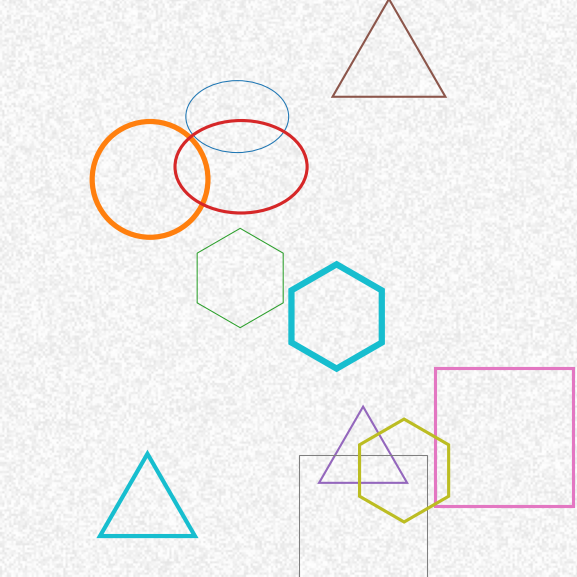[{"shape": "oval", "thickness": 0.5, "radius": 0.45, "center": [0.411, 0.797]}, {"shape": "circle", "thickness": 2.5, "radius": 0.5, "center": [0.26, 0.688]}, {"shape": "hexagon", "thickness": 0.5, "radius": 0.43, "center": [0.416, 0.518]}, {"shape": "oval", "thickness": 1.5, "radius": 0.57, "center": [0.417, 0.71]}, {"shape": "triangle", "thickness": 1, "radius": 0.44, "center": [0.629, 0.207]}, {"shape": "triangle", "thickness": 1, "radius": 0.56, "center": [0.674, 0.888]}, {"shape": "square", "thickness": 1.5, "radius": 0.6, "center": [0.874, 0.242]}, {"shape": "square", "thickness": 0.5, "radius": 0.55, "center": [0.628, 0.101]}, {"shape": "hexagon", "thickness": 1.5, "radius": 0.45, "center": [0.7, 0.184]}, {"shape": "triangle", "thickness": 2, "radius": 0.47, "center": [0.255, 0.118]}, {"shape": "hexagon", "thickness": 3, "radius": 0.45, "center": [0.583, 0.451]}]